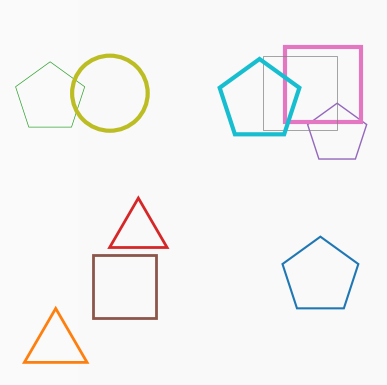[{"shape": "pentagon", "thickness": 1.5, "radius": 0.51, "center": [0.827, 0.282]}, {"shape": "triangle", "thickness": 2, "radius": 0.47, "center": [0.144, 0.105]}, {"shape": "pentagon", "thickness": 0.5, "radius": 0.47, "center": [0.129, 0.746]}, {"shape": "triangle", "thickness": 2, "radius": 0.43, "center": [0.357, 0.4]}, {"shape": "pentagon", "thickness": 1, "radius": 0.4, "center": [0.87, 0.652]}, {"shape": "square", "thickness": 2, "radius": 0.41, "center": [0.321, 0.255]}, {"shape": "square", "thickness": 3, "radius": 0.49, "center": [0.833, 0.781]}, {"shape": "square", "thickness": 0.5, "radius": 0.48, "center": [0.774, 0.758]}, {"shape": "circle", "thickness": 3, "radius": 0.49, "center": [0.284, 0.758]}, {"shape": "pentagon", "thickness": 3, "radius": 0.54, "center": [0.67, 0.739]}]